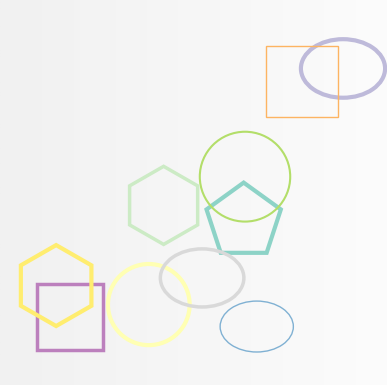[{"shape": "pentagon", "thickness": 3, "radius": 0.5, "center": [0.629, 0.425]}, {"shape": "circle", "thickness": 3, "radius": 0.53, "center": [0.384, 0.209]}, {"shape": "oval", "thickness": 3, "radius": 0.54, "center": [0.885, 0.822]}, {"shape": "oval", "thickness": 1, "radius": 0.47, "center": [0.663, 0.152]}, {"shape": "square", "thickness": 1, "radius": 0.46, "center": [0.778, 0.788]}, {"shape": "circle", "thickness": 1.5, "radius": 0.58, "center": [0.632, 0.541]}, {"shape": "oval", "thickness": 2.5, "radius": 0.54, "center": [0.522, 0.278]}, {"shape": "square", "thickness": 2.5, "radius": 0.43, "center": [0.181, 0.176]}, {"shape": "hexagon", "thickness": 2.5, "radius": 0.51, "center": [0.422, 0.467]}, {"shape": "hexagon", "thickness": 3, "radius": 0.53, "center": [0.145, 0.258]}]